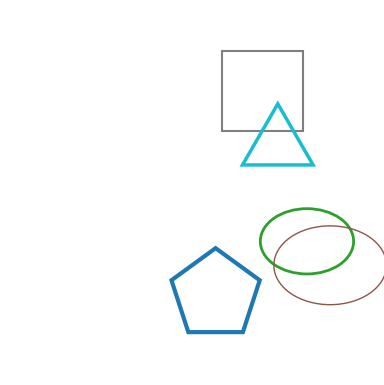[{"shape": "pentagon", "thickness": 3, "radius": 0.6, "center": [0.56, 0.235]}, {"shape": "oval", "thickness": 2, "radius": 0.61, "center": [0.797, 0.373]}, {"shape": "oval", "thickness": 1, "radius": 0.73, "center": [0.858, 0.311]}, {"shape": "square", "thickness": 1.5, "radius": 0.52, "center": [0.682, 0.764]}, {"shape": "triangle", "thickness": 2.5, "radius": 0.53, "center": [0.722, 0.624]}]